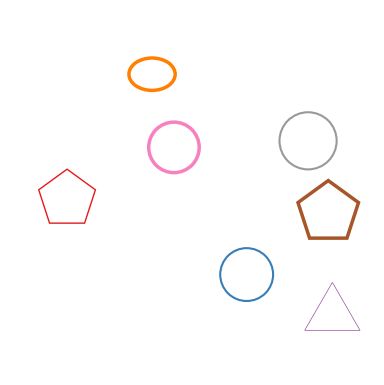[{"shape": "pentagon", "thickness": 1, "radius": 0.39, "center": [0.174, 0.483]}, {"shape": "circle", "thickness": 1.5, "radius": 0.34, "center": [0.641, 0.287]}, {"shape": "triangle", "thickness": 0.5, "radius": 0.42, "center": [0.863, 0.184]}, {"shape": "oval", "thickness": 2.5, "radius": 0.3, "center": [0.395, 0.807]}, {"shape": "pentagon", "thickness": 2.5, "radius": 0.41, "center": [0.853, 0.448]}, {"shape": "circle", "thickness": 2.5, "radius": 0.33, "center": [0.452, 0.617]}, {"shape": "circle", "thickness": 1.5, "radius": 0.37, "center": [0.8, 0.634]}]